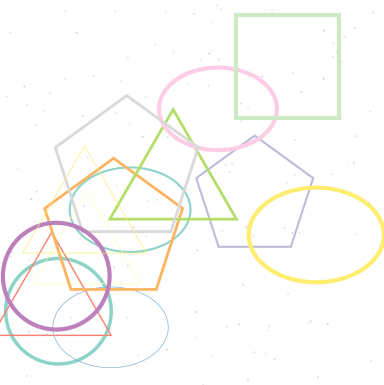[{"shape": "circle", "thickness": 2.5, "radius": 0.69, "center": [0.152, 0.192]}, {"shape": "oval", "thickness": 1.5, "radius": 0.78, "center": [0.338, 0.455]}, {"shape": "triangle", "thickness": 0.5, "radius": 0.81, "center": [0.225, 0.344]}, {"shape": "pentagon", "thickness": 1.5, "radius": 0.8, "center": [0.662, 0.488]}, {"shape": "triangle", "thickness": 1, "radius": 0.89, "center": [0.134, 0.218]}, {"shape": "oval", "thickness": 0.5, "radius": 0.75, "center": [0.287, 0.15]}, {"shape": "pentagon", "thickness": 2, "radius": 0.94, "center": [0.295, 0.401]}, {"shape": "triangle", "thickness": 2, "radius": 0.95, "center": [0.45, 0.526]}, {"shape": "oval", "thickness": 3, "radius": 0.77, "center": [0.566, 0.717]}, {"shape": "pentagon", "thickness": 2, "radius": 0.98, "center": [0.329, 0.556]}, {"shape": "circle", "thickness": 3, "radius": 0.69, "center": [0.146, 0.283]}, {"shape": "square", "thickness": 3, "radius": 0.67, "center": [0.748, 0.828]}, {"shape": "triangle", "thickness": 0.5, "radius": 0.93, "center": [0.219, 0.435]}, {"shape": "oval", "thickness": 3, "radius": 0.88, "center": [0.821, 0.39]}]